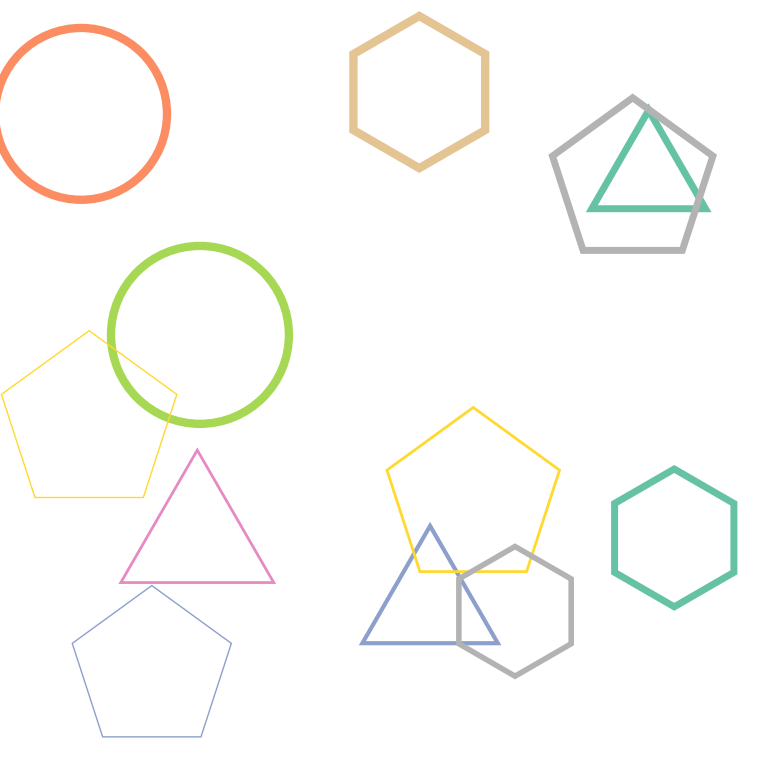[{"shape": "hexagon", "thickness": 2.5, "radius": 0.45, "center": [0.876, 0.301]}, {"shape": "triangle", "thickness": 2.5, "radius": 0.43, "center": [0.842, 0.772]}, {"shape": "circle", "thickness": 3, "radius": 0.56, "center": [0.105, 0.852]}, {"shape": "pentagon", "thickness": 0.5, "radius": 0.54, "center": [0.197, 0.131]}, {"shape": "triangle", "thickness": 1.5, "radius": 0.51, "center": [0.559, 0.215]}, {"shape": "triangle", "thickness": 1, "radius": 0.57, "center": [0.256, 0.301]}, {"shape": "circle", "thickness": 3, "radius": 0.58, "center": [0.26, 0.565]}, {"shape": "pentagon", "thickness": 1, "radius": 0.59, "center": [0.615, 0.353]}, {"shape": "pentagon", "thickness": 0.5, "radius": 0.6, "center": [0.116, 0.451]}, {"shape": "hexagon", "thickness": 3, "radius": 0.49, "center": [0.545, 0.88]}, {"shape": "hexagon", "thickness": 2, "radius": 0.42, "center": [0.669, 0.206]}, {"shape": "pentagon", "thickness": 2.5, "radius": 0.55, "center": [0.822, 0.763]}]